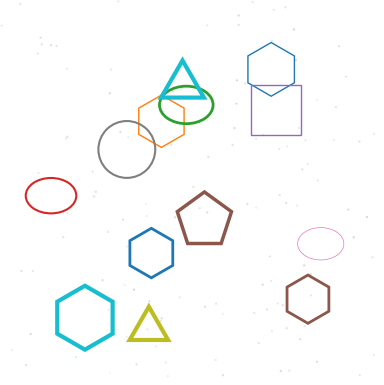[{"shape": "hexagon", "thickness": 1, "radius": 0.35, "center": [0.704, 0.82]}, {"shape": "hexagon", "thickness": 2, "radius": 0.32, "center": [0.393, 0.343]}, {"shape": "hexagon", "thickness": 1, "radius": 0.34, "center": [0.419, 0.685]}, {"shape": "oval", "thickness": 2, "radius": 0.35, "center": [0.484, 0.727]}, {"shape": "oval", "thickness": 1.5, "radius": 0.33, "center": [0.133, 0.492]}, {"shape": "square", "thickness": 1, "radius": 0.32, "center": [0.717, 0.715]}, {"shape": "pentagon", "thickness": 2.5, "radius": 0.37, "center": [0.531, 0.427]}, {"shape": "hexagon", "thickness": 2, "radius": 0.31, "center": [0.8, 0.223]}, {"shape": "oval", "thickness": 0.5, "radius": 0.3, "center": [0.833, 0.367]}, {"shape": "circle", "thickness": 1.5, "radius": 0.37, "center": [0.329, 0.612]}, {"shape": "triangle", "thickness": 3, "radius": 0.29, "center": [0.387, 0.146]}, {"shape": "hexagon", "thickness": 3, "radius": 0.42, "center": [0.221, 0.175]}, {"shape": "triangle", "thickness": 3, "radius": 0.32, "center": [0.474, 0.779]}]